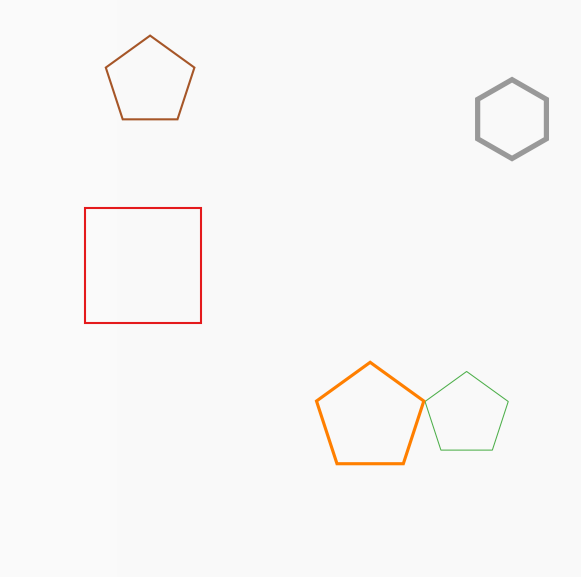[{"shape": "square", "thickness": 1, "radius": 0.5, "center": [0.247, 0.539]}, {"shape": "pentagon", "thickness": 0.5, "radius": 0.38, "center": [0.803, 0.281]}, {"shape": "pentagon", "thickness": 1.5, "radius": 0.49, "center": [0.637, 0.275]}, {"shape": "pentagon", "thickness": 1, "radius": 0.4, "center": [0.258, 0.857]}, {"shape": "hexagon", "thickness": 2.5, "radius": 0.34, "center": [0.881, 0.793]}]